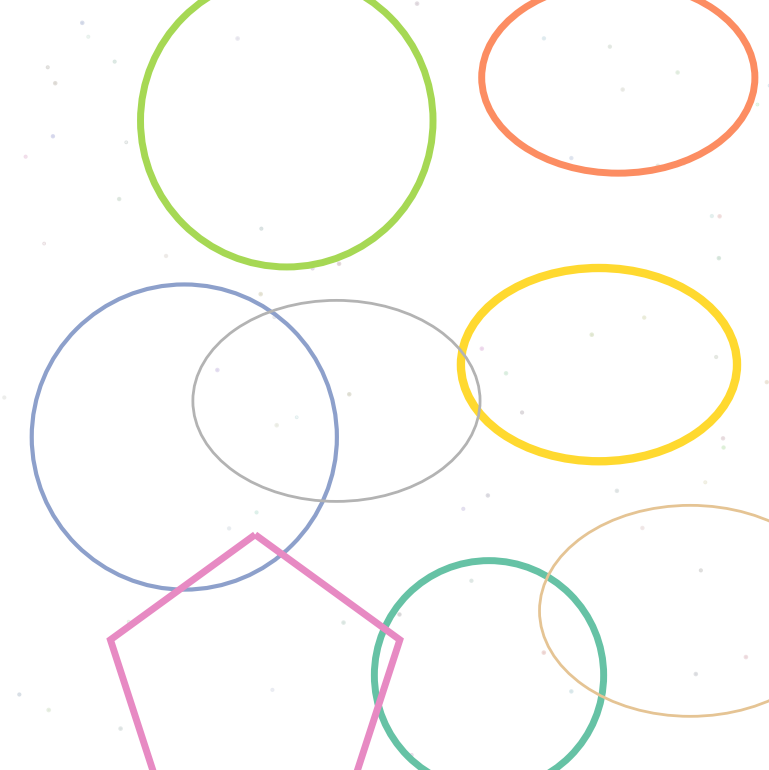[{"shape": "circle", "thickness": 2.5, "radius": 0.74, "center": [0.635, 0.123]}, {"shape": "oval", "thickness": 2.5, "radius": 0.89, "center": [0.803, 0.899]}, {"shape": "circle", "thickness": 1.5, "radius": 0.99, "center": [0.239, 0.432]}, {"shape": "pentagon", "thickness": 2.5, "radius": 0.99, "center": [0.331, 0.108]}, {"shape": "circle", "thickness": 2.5, "radius": 0.95, "center": [0.372, 0.843]}, {"shape": "oval", "thickness": 3, "radius": 0.9, "center": [0.778, 0.526]}, {"shape": "oval", "thickness": 1, "radius": 0.98, "center": [0.896, 0.207]}, {"shape": "oval", "thickness": 1, "radius": 0.93, "center": [0.437, 0.479]}]